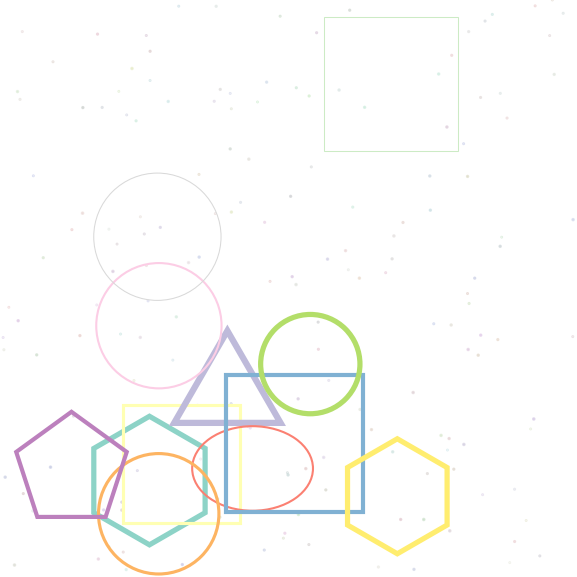[{"shape": "hexagon", "thickness": 2.5, "radius": 0.56, "center": [0.259, 0.167]}, {"shape": "square", "thickness": 1.5, "radius": 0.51, "center": [0.314, 0.196]}, {"shape": "triangle", "thickness": 3, "radius": 0.53, "center": [0.394, 0.32]}, {"shape": "oval", "thickness": 1, "radius": 0.52, "center": [0.437, 0.188]}, {"shape": "square", "thickness": 2, "radius": 0.59, "center": [0.511, 0.231]}, {"shape": "circle", "thickness": 1.5, "radius": 0.52, "center": [0.275, 0.109]}, {"shape": "circle", "thickness": 2.5, "radius": 0.43, "center": [0.537, 0.369]}, {"shape": "circle", "thickness": 1, "radius": 0.54, "center": [0.275, 0.435]}, {"shape": "circle", "thickness": 0.5, "radius": 0.55, "center": [0.273, 0.589]}, {"shape": "pentagon", "thickness": 2, "radius": 0.5, "center": [0.124, 0.185]}, {"shape": "square", "thickness": 0.5, "radius": 0.58, "center": [0.677, 0.854]}, {"shape": "hexagon", "thickness": 2.5, "radius": 0.5, "center": [0.688, 0.14]}]